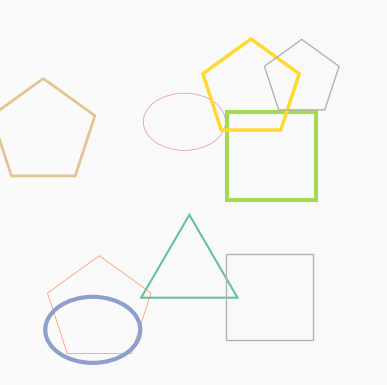[{"shape": "triangle", "thickness": 1.5, "radius": 0.72, "center": [0.489, 0.298]}, {"shape": "pentagon", "thickness": 0.5, "radius": 0.7, "center": [0.256, 0.195]}, {"shape": "oval", "thickness": 3, "radius": 0.61, "center": [0.239, 0.143]}, {"shape": "oval", "thickness": 0.5, "radius": 0.53, "center": [0.476, 0.684]}, {"shape": "square", "thickness": 3, "radius": 0.57, "center": [0.701, 0.594]}, {"shape": "pentagon", "thickness": 2.5, "radius": 0.65, "center": [0.648, 0.768]}, {"shape": "pentagon", "thickness": 2, "radius": 0.7, "center": [0.112, 0.656]}, {"shape": "pentagon", "thickness": 1, "radius": 0.51, "center": [0.779, 0.796]}, {"shape": "square", "thickness": 1, "radius": 0.56, "center": [0.695, 0.229]}]